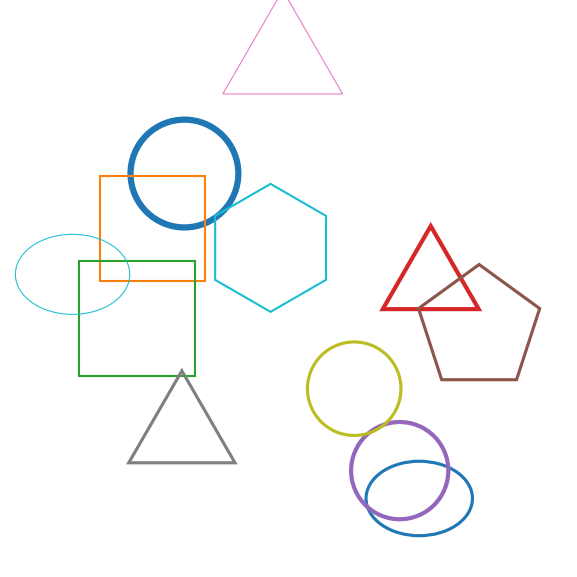[{"shape": "circle", "thickness": 3, "radius": 0.47, "center": [0.319, 0.699]}, {"shape": "oval", "thickness": 1.5, "radius": 0.46, "center": [0.726, 0.136]}, {"shape": "square", "thickness": 1, "radius": 0.45, "center": [0.265, 0.604]}, {"shape": "square", "thickness": 1, "radius": 0.5, "center": [0.237, 0.448]}, {"shape": "triangle", "thickness": 2, "radius": 0.48, "center": [0.746, 0.512]}, {"shape": "circle", "thickness": 2, "radius": 0.42, "center": [0.692, 0.184]}, {"shape": "pentagon", "thickness": 1.5, "radius": 0.55, "center": [0.83, 0.431]}, {"shape": "triangle", "thickness": 0.5, "radius": 0.6, "center": [0.49, 0.896]}, {"shape": "triangle", "thickness": 1.5, "radius": 0.53, "center": [0.315, 0.251]}, {"shape": "circle", "thickness": 1.5, "radius": 0.4, "center": [0.613, 0.326]}, {"shape": "hexagon", "thickness": 1, "radius": 0.55, "center": [0.469, 0.57]}, {"shape": "oval", "thickness": 0.5, "radius": 0.5, "center": [0.126, 0.524]}]